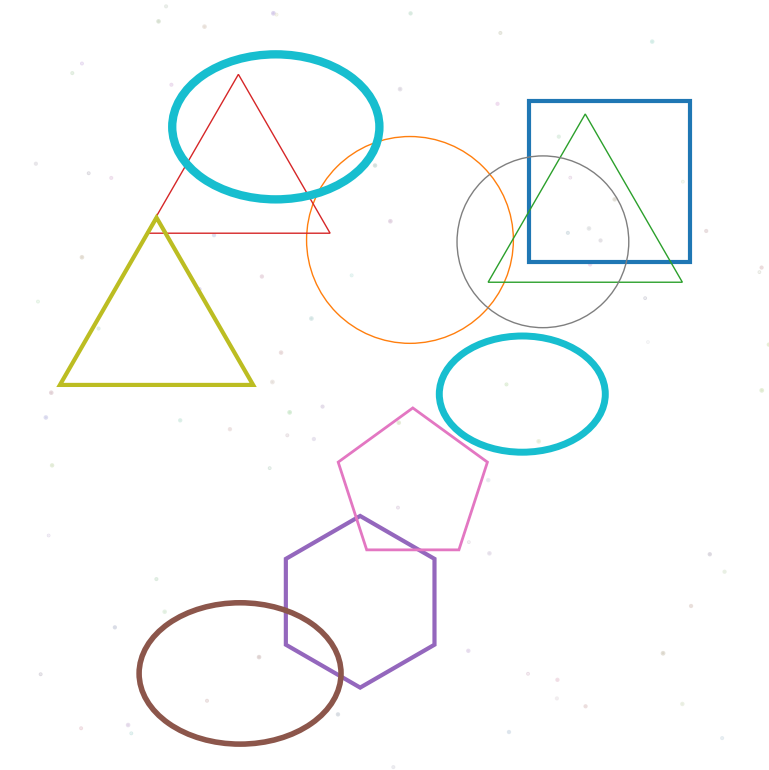[{"shape": "square", "thickness": 1.5, "radius": 0.52, "center": [0.792, 0.764]}, {"shape": "circle", "thickness": 0.5, "radius": 0.67, "center": [0.532, 0.688]}, {"shape": "triangle", "thickness": 0.5, "radius": 0.73, "center": [0.76, 0.706]}, {"shape": "triangle", "thickness": 0.5, "radius": 0.69, "center": [0.31, 0.766]}, {"shape": "hexagon", "thickness": 1.5, "radius": 0.56, "center": [0.468, 0.218]}, {"shape": "oval", "thickness": 2, "radius": 0.66, "center": [0.312, 0.125]}, {"shape": "pentagon", "thickness": 1, "radius": 0.51, "center": [0.536, 0.368]}, {"shape": "circle", "thickness": 0.5, "radius": 0.56, "center": [0.705, 0.686]}, {"shape": "triangle", "thickness": 1.5, "radius": 0.72, "center": [0.203, 0.573]}, {"shape": "oval", "thickness": 2.5, "radius": 0.54, "center": [0.678, 0.488]}, {"shape": "oval", "thickness": 3, "radius": 0.67, "center": [0.358, 0.835]}]